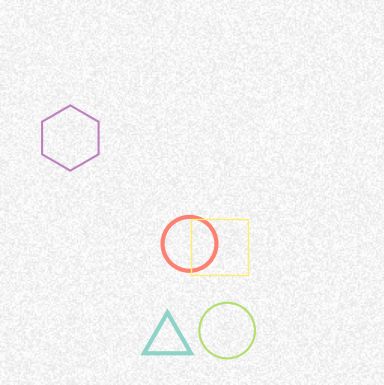[{"shape": "triangle", "thickness": 3, "radius": 0.35, "center": [0.435, 0.118]}, {"shape": "circle", "thickness": 3, "radius": 0.35, "center": [0.492, 0.367]}, {"shape": "circle", "thickness": 1.5, "radius": 0.36, "center": [0.59, 0.141]}, {"shape": "hexagon", "thickness": 1.5, "radius": 0.42, "center": [0.183, 0.642]}, {"shape": "square", "thickness": 1, "radius": 0.37, "center": [0.57, 0.359]}]